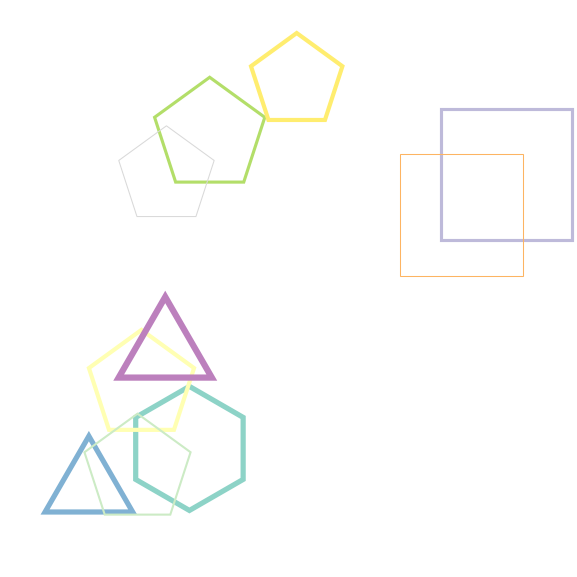[{"shape": "hexagon", "thickness": 2.5, "radius": 0.54, "center": [0.328, 0.223]}, {"shape": "pentagon", "thickness": 2, "radius": 0.48, "center": [0.245, 0.332]}, {"shape": "square", "thickness": 1.5, "radius": 0.56, "center": [0.877, 0.697]}, {"shape": "triangle", "thickness": 2.5, "radius": 0.44, "center": [0.154, 0.156]}, {"shape": "square", "thickness": 0.5, "radius": 0.53, "center": [0.799, 0.627]}, {"shape": "pentagon", "thickness": 1.5, "radius": 0.5, "center": [0.363, 0.765]}, {"shape": "pentagon", "thickness": 0.5, "radius": 0.43, "center": [0.288, 0.694]}, {"shape": "triangle", "thickness": 3, "radius": 0.47, "center": [0.286, 0.392]}, {"shape": "pentagon", "thickness": 1, "radius": 0.48, "center": [0.238, 0.186]}, {"shape": "pentagon", "thickness": 2, "radius": 0.42, "center": [0.514, 0.859]}]